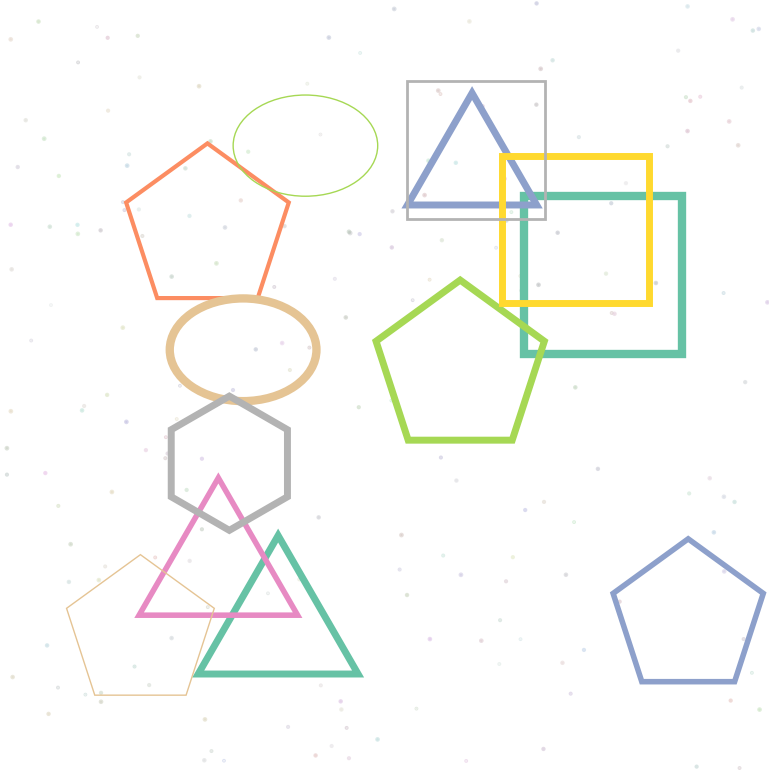[{"shape": "square", "thickness": 3, "radius": 0.51, "center": [0.783, 0.643]}, {"shape": "triangle", "thickness": 2.5, "radius": 0.6, "center": [0.361, 0.185]}, {"shape": "pentagon", "thickness": 1.5, "radius": 0.56, "center": [0.269, 0.703]}, {"shape": "triangle", "thickness": 2.5, "radius": 0.48, "center": [0.613, 0.782]}, {"shape": "pentagon", "thickness": 2, "radius": 0.51, "center": [0.894, 0.198]}, {"shape": "triangle", "thickness": 2, "radius": 0.59, "center": [0.284, 0.26]}, {"shape": "pentagon", "thickness": 2.5, "radius": 0.57, "center": [0.598, 0.521]}, {"shape": "oval", "thickness": 0.5, "radius": 0.47, "center": [0.397, 0.811]}, {"shape": "square", "thickness": 2.5, "radius": 0.48, "center": [0.748, 0.702]}, {"shape": "oval", "thickness": 3, "radius": 0.48, "center": [0.316, 0.546]}, {"shape": "pentagon", "thickness": 0.5, "radius": 0.5, "center": [0.182, 0.179]}, {"shape": "square", "thickness": 1, "radius": 0.45, "center": [0.618, 0.805]}, {"shape": "hexagon", "thickness": 2.5, "radius": 0.44, "center": [0.298, 0.398]}]